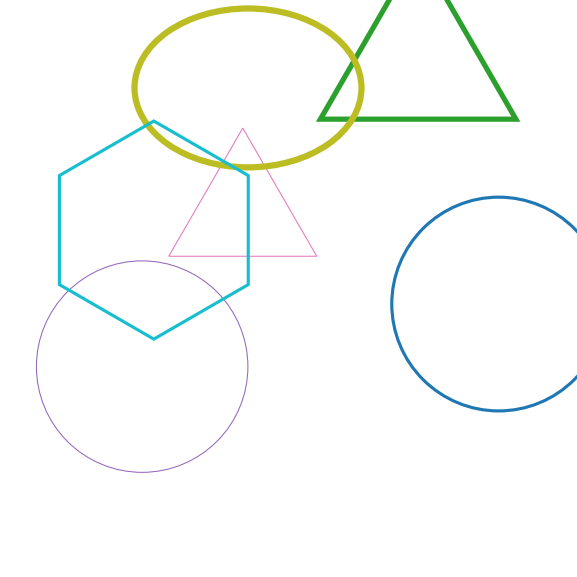[{"shape": "circle", "thickness": 1.5, "radius": 0.93, "center": [0.863, 0.473]}, {"shape": "triangle", "thickness": 2.5, "radius": 0.98, "center": [0.724, 0.891]}, {"shape": "circle", "thickness": 0.5, "radius": 0.92, "center": [0.246, 0.364]}, {"shape": "triangle", "thickness": 0.5, "radius": 0.74, "center": [0.42, 0.629]}, {"shape": "oval", "thickness": 3, "radius": 0.98, "center": [0.429, 0.847]}, {"shape": "hexagon", "thickness": 1.5, "radius": 0.94, "center": [0.266, 0.601]}]